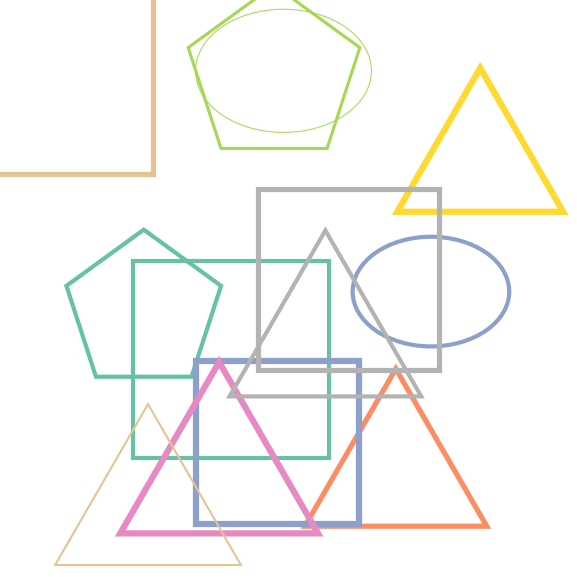[{"shape": "square", "thickness": 2, "radius": 0.85, "center": [0.4, 0.376]}, {"shape": "pentagon", "thickness": 2, "radius": 0.7, "center": [0.249, 0.461]}, {"shape": "triangle", "thickness": 2.5, "radius": 0.91, "center": [0.685, 0.179]}, {"shape": "oval", "thickness": 2, "radius": 0.68, "center": [0.746, 0.494]}, {"shape": "square", "thickness": 3, "radius": 0.71, "center": [0.48, 0.233]}, {"shape": "triangle", "thickness": 3, "radius": 0.99, "center": [0.379, 0.174]}, {"shape": "oval", "thickness": 0.5, "radius": 0.76, "center": [0.491, 0.876]}, {"shape": "pentagon", "thickness": 1.5, "radius": 0.78, "center": [0.475, 0.868]}, {"shape": "triangle", "thickness": 3, "radius": 0.83, "center": [0.832, 0.715]}, {"shape": "triangle", "thickness": 1, "radius": 0.93, "center": [0.256, 0.114]}, {"shape": "square", "thickness": 2.5, "radius": 0.82, "center": [0.102, 0.861]}, {"shape": "square", "thickness": 2.5, "radius": 0.78, "center": [0.603, 0.516]}, {"shape": "triangle", "thickness": 2, "radius": 0.96, "center": [0.563, 0.408]}]